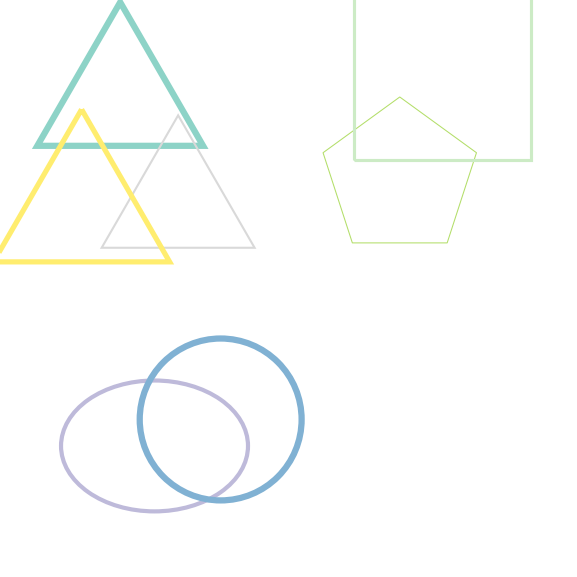[{"shape": "triangle", "thickness": 3, "radius": 0.83, "center": [0.208, 0.829]}, {"shape": "oval", "thickness": 2, "radius": 0.81, "center": [0.268, 0.227]}, {"shape": "circle", "thickness": 3, "radius": 0.7, "center": [0.382, 0.273]}, {"shape": "pentagon", "thickness": 0.5, "radius": 0.7, "center": [0.692, 0.692]}, {"shape": "triangle", "thickness": 1, "radius": 0.76, "center": [0.308, 0.647]}, {"shape": "square", "thickness": 1.5, "radius": 0.76, "center": [0.766, 0.876]}, {"shape": "triangle", "thickness": 2.5, "radius": 0.88, "center": [0.141, 0.634]}]